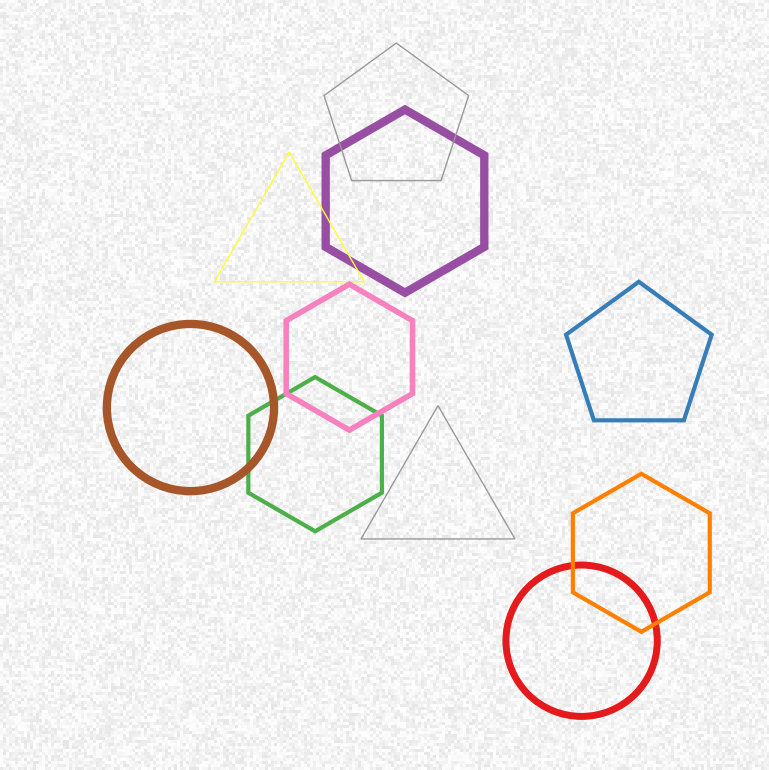[{"shape": "circle", "thickness": 2.5, "radius": 0.49, "center": [0.755, 0.168]}, {"shape": "pentagon", "thickness": 1.5, "radius": 0.5, "center": [0.83, 0.535]}, {"shape": "hexagon", "thickness": 1.5, "radius": 0.5, "center": [0.409, 0.41]}, {"shape": "hexagon", "thickness": 3, "radius": 0.59, "center": [0.526, 0.739]}, {"shape": "hexagon", "thickness": 1.5, "radius": 0.51, "center": [0.833, 0.282]}, {"shape": "triangle", "thickness": 0.5, "radius": 0.56, "center": [0.376, 0.69]}, {"shape": "circle", "thickness": 3, "radius": 0.54, "center": [0.247, 0.471]}, {"shape": "hexagon", "thickness": 2, "radius": 0.47, "center": [0.454, 0.536]}, {"shape": "pentagon", "thickness": 0.5, "radius": 0.49, "center": [0.515, 0.845]}, {"shape": "triangle", "thickness": 0.5, "radius": 0.58, "center": [0.569, 0.358]}]